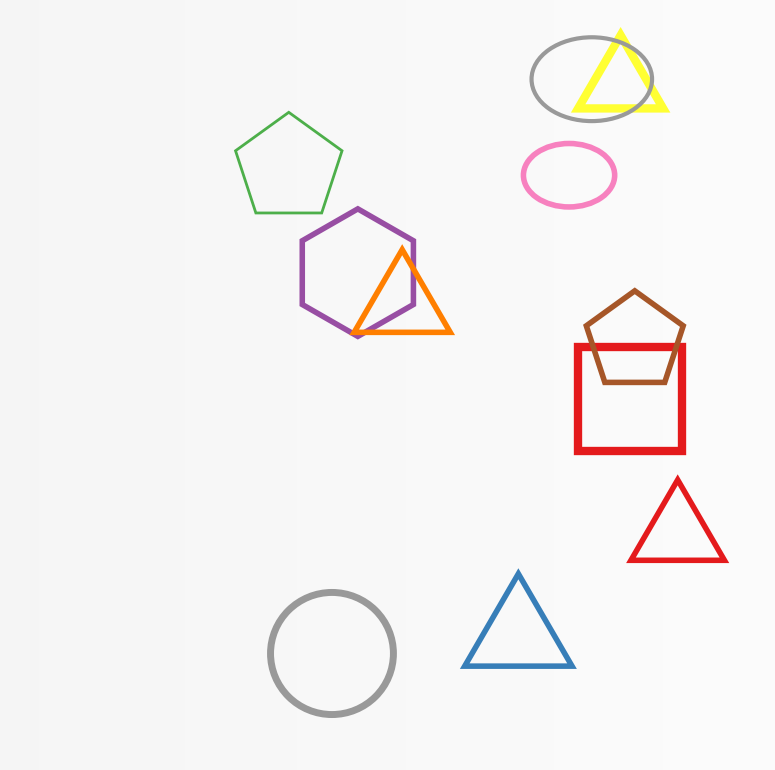[{"shape": "triangle", "thickness": 2, "radius": 0.35, "center": [0.874, 0.307]}, {"shape": "square", "thickness": 3, "radius": 0.34, "center": [0.813, 0.482]}, {"shape": "triangle", "thickness": 2, "radius": 0.4, "center": [0.669, 0.175]}, {"shape": "pentagon", "thickness": 1, "radius": 0.36, "center": [0.373, 0.782]}, {"shape": "hexagon", "thickness": 2, "radius": 0.41, "center": [0.462, 0.646]}, {"shape": "triangle", "thickness": 2, "radius": 0.36, "center": [0.519, 0.604]}, {"shape": "triangle", "thickness": 3, "radius": 0.32, "center": [0.801, 0.891]}, {"shape": "pentagon", "thickness": 2, "radius": 0.33, "center": [0.819, 0.557]}, {"shape": "oval", "thickness": 2, "radius": 0.29, "center": [0.734, 0.772]}, {"shape": "oval", "thickness": 1.5, "radius": 0.39, "center": [0.764, 0.897]}, {"shape": "circle", "thickness": 2.5, "radius": 0.4, "center": [0.428, 0.151]}]